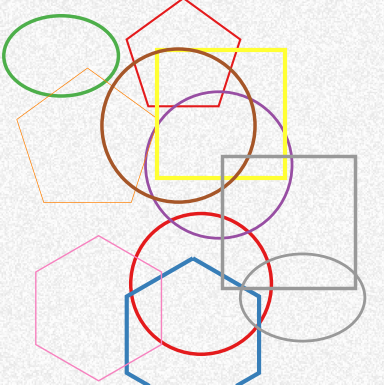[{"shape": "circle", "thickness": 2.5, "radius": 0.91, "center": [0.522, 0.263]}, {"shape": "pentagon", "thickness": 1.5, "radius": 0.78, "center": [0.476, 0.849]}, {"shape": "hexagon", "thickness": 3, "radius": 0.99, "center": [0.501, 0.131]}, {"shape": "oval", "thickness": 2.5, "radius": 0.74, "center": [0.159, 0.855]}, {"shape": "circle", "thickness": 2, "radius": 0.95, "center": [0.568, 0.571]}, {"shape": "pentagon", "thickness": 0.5, "radius": 0.97, "center": [0.227, 0.63]}, {"shape": "square", "thickness": 3, "radius": 0.83, "center": [0.574, 0.704]}, {"shape": "circle", "thickness": 2.5, "radius": 0.99, "center": [0.464, 0.674]}, {"shape": "hexagon", "thickness": 1, "radius": 0.94, "center": [0.256, 0.199]}, {"shape": "oval", "thickness": 2, "radius": 0.81, "center": [0.786, 0.227]}, {"shape": "square", "thickness": 2.5, "radius": 0.86, "center": [0.75, 0.423]}]